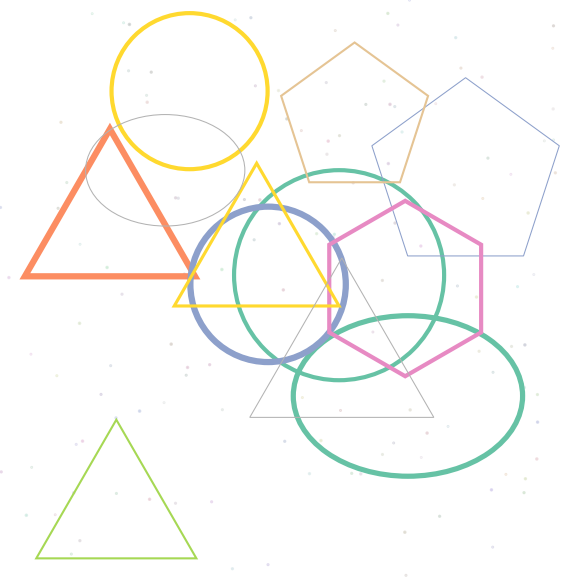[{"shape": "oval", "thickness": 2.5, "radius": 0.99, "center": [0.706, 0.313]}, {"shape": "circle", "thickness": 2, "radius": 0.91, "center": [0.587, 0.523]}, {"shape": "triangle", "thickness": 3, "radius": 0.85, "center": [0.19, 0.606]}, {"shape": "circle", "thickness": 3, "radius": 0.67, "center": [0.464, 0.507]}, {"shape": "pentagon", "thickness": 0.5, "radius": 0.85, "center": [0.806, 0.694]}, {"shape": "hexagon", "thickness": 2, "radius": 0.76, "center": [0.702, 0.499]}, {"shape": "triangle", "thickness": 1, "radius": 0.8, "center": [0.201, 0.112]}, {"shape": "triangle", "thickness": 1.5, "radius": 0.82, "center": [0.444, 0.552]}, {"shape": "circle", "thickness": 2, "radius": 0.68, "center": [0.328, 0.841]}, {"shape": "pentagon", "thickness": 1, "radius": 0.67, "center": [0.614, 0.792]}, {"shape": "triangle", "thickness": 0.5, "radius": 0.92, "center": [0.592, 0.368]}, {"shape": "oval", "thickness": 0.5, "radius": 0.69, "center": [0.286, 0.704]}]